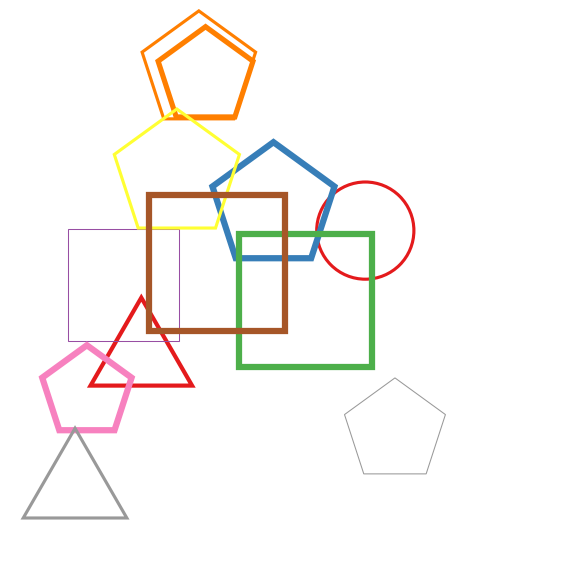[{"shape": "triangle", "thickness": 2, "radius": 0.51, "center": [0.245, 0.382]}, {"shape": "circle", "thickness": 1.5, "radius": 0.42, "center": [0.633, 0.6]}, {"shape": "pentagon", "thickness": 3, "radius": 0.56, "center": [0.474, 0.642]}, {"shape": "square", "thickness": 3, "radius": 0.57, "center": [0.529, 0.478]}, {"shape": "square", "thickness": 0.5, "radius": 0.48, "center": [0.214, 0.506]}, {"shape": "pentagon", "thickness": 2.5, "radius": 0.43, "center": [0.356, 0.867]}, {"shape": "pentagon", "thickness": 1.5, "radius": 0.52, "center": [0.344, 0.877]}, {"shape": "pentagon", "thickness": 1.5, "radius": 0.57, "center": [0.306, 0.696]}, {"shape": "square", "thickness": 3, "radius": 0.59, "center": [0.376, 0.544]}, {"shape": "pentagon", "thickness": 3, "radius": 0.41, "center": [0.15, 0.32]}, {"shape": "pentagon", "thickness": 0.5, "radius": 0.46, "center": [0.684, 0.253]}, {"shape": "triangle", "thickness": 1.5, "radius": 0.52, "center": [0.13, 0.154]}]